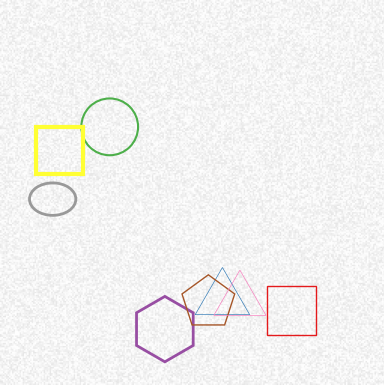[{"shape": "square", "thickness": 1, "radius": 0.32, "center": [0.757, 0.194]}, {"shape": "triangle", "thickness": 0.5, "radius": 0.41, "center": [0.578, 0.224]}, {"shape": "circle", "thickness": 1.5, "radius": 0.37, "center": [0.285, 0.671]}, {"shape": "hexagon", "thickness": 2, "radius": 0.42, "center": [0.428, 0.145]}, {"shape": "square", "thickness": 3, "radius": 0.31, "center": [0.155, 0.609]}, {"shape": "pentagon", "thickness": 1, "radius": 0.36, "center": [0.541, 0.214]}, {"shape": "triangle", "thickness": 0.5, "radius": 0.39, "center": [0.623, 0.22]}, {"shape": "oval", "thickness": 2, "radius": 0.3, "center": [0.137, 0.483]}]